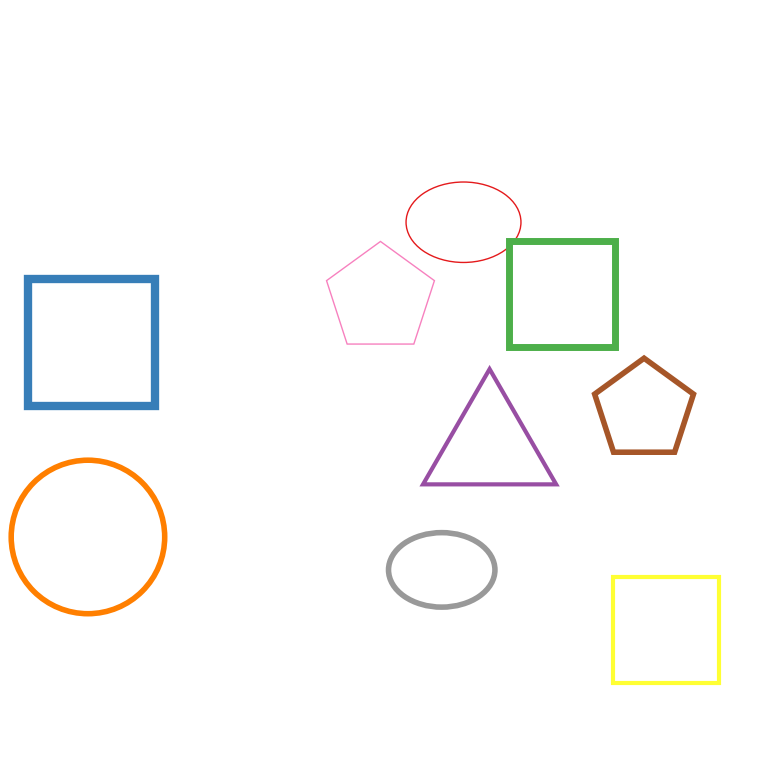[{"shape": "oval", "thickness": 0.5, "radius": 0.37, "center": [0.602, 0.711]}, {"shape": "square", "thickness": 3, "radius": 0.41, "center": [0.119, 0.556]}, {"shape": "square", "thickness": 2.5, "radius": 0.35, "center": [0.73, 0.618]}, {"shape": "triangle", "thickness": 1.5, "radius": 0.5, "center": [0.636, 0.421]}, {"shape": "circle", "thickness": 2, "radius": 0.5, "center": [0.114, 0.303]}, {"shape": "square", "thickness": 1.5, "radius": 0.35, "center": [0.865, 0.182]}, {"shape": "pentagon", "thickness": 2, "radius": 0.34, "center": [0.836, 0.467]}, {"shape": "pentagon", "thickness": 0.5, "radius": 0.37, "center": [0.494, 0.613]}, {"shape": "oval", "thickness": 2, "radius": 0.35, "center": [0.574, 0.26]}]